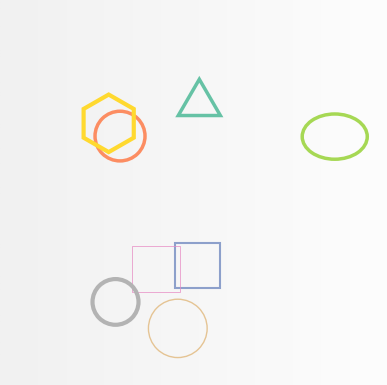[{"shape": "triangle", "thickness": 2.5, "radius": 0.31, "center": [0.514, 0.731]}, {"shape": "circle", "thickness": 2.5, "radius": 0.32, "center": [0.31, 0.647]}, {"shape": "square", "thickness": 1.5, "radius": 0.29, "center": [0.509, 0.311]}, {"shape": "square", "thickness": 0.5, "radius": 0.3, "center": [0.403, 0.301]}, {"shape": "oval", "thickness": 2.5, "radius": 0.42, "center": [0.864, 0.645]}, {"shape": "hexagon", "thickness": 3, "radius": 0.37, "center": [0.28, 0.68]}, {"shape": "circle", "thickness": 1, "radius": 0.38, "center": [0.459, 0.147]}, {"shape": "circle", "thickness": 3, "radius": 0.3, "center": [0.298, 0.216]}]